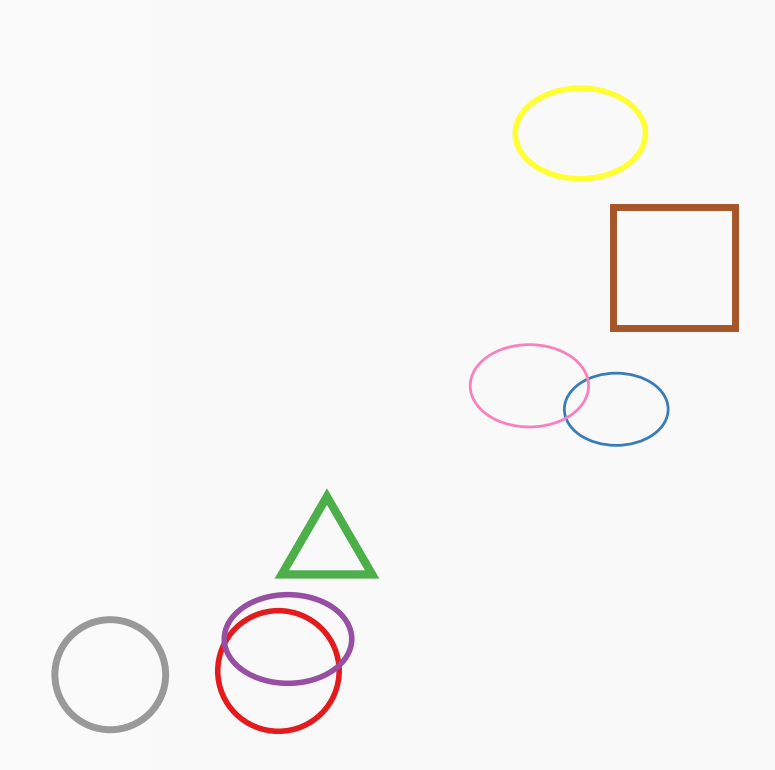[{"shape": "circle", "thickness": 2, "radius": 0.39, "center": [0.359, 0.129]}, {"shape": "oval", "thickness": 1, "radius": 0.33, "center": [0.795, 0.468]}, {"shape": "triangle", "thickness": 3, "radius": 0.34, "center": [0.422, 0.288]}, {"shape": "oval", "thickness": 2, "radius": 0.41, "center": [0.372, 0.17]}, {"shape": "oval", "thickness": 2, "radius": 0.42, "center": [0.749, 0.827]}, {"shape": "square", "thickness": 2.5, "radius": 0.39, "center": [0.87, 0.652]}, {"shape": "oval", "thickness": 1, "radius": 0.38, "center": [0.683, 0.499]}, {"shape": "circle", "thickness": 2.5, "radius": 0.36, "center": [0.142, 0.124]}]